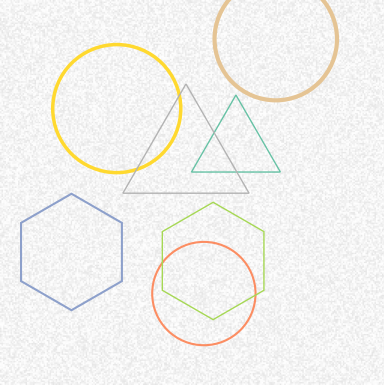[{"shape": "triangle", "thickness": 1, "radius": 0.67, "center": [0.613, 0.62]}, {"shape": "circle", "thickness": 1.5, "radius": 0.67, "center": [0.53, 0.238]}, {"shape": "hexagon", "thickness": 1.5, "radius": 0.76, "center": [0.186, 0.345]}, {"shape": "hexagon", "thickness": 1, "radius": 0.76, "center": [0.554, 0.322]}, {"shape": "circle", "thickness": 2.5, "radius": 0.83, "center": [0.303, 0.718]}, {"shape": "circle", "thickness": 3, "radius": 0.8, "center": [0.716, 0.898]}, {"shape": "triangle", "thickness": 1, "radius": 0.95, "center": [0.483, 0.593]}]